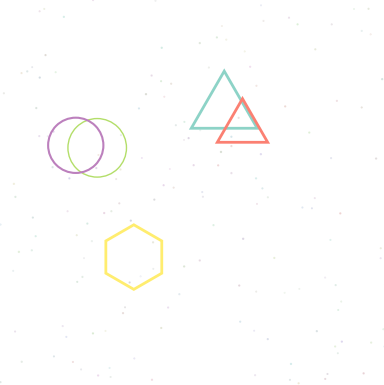[{"shape": "triangle", "thickness": 2, "radius": 0.49, "center": [0.582, 0.716]}, {"shape": "triangle", "thickness": 2, "radius": 0.38, "center": [0.63, 0.668]}, {"shape": "circle", "thickness": 1, "radius": 0.38, "center": [0.252, 0.616]}, {"shape": "circle", "thickness": 1.5, "radius": 0.36, "center": [0.197, 0.623]}, {"shape": "hexagon", "thickness": 2, "radius": 0.42, "center": [0.348, 0.332]}]